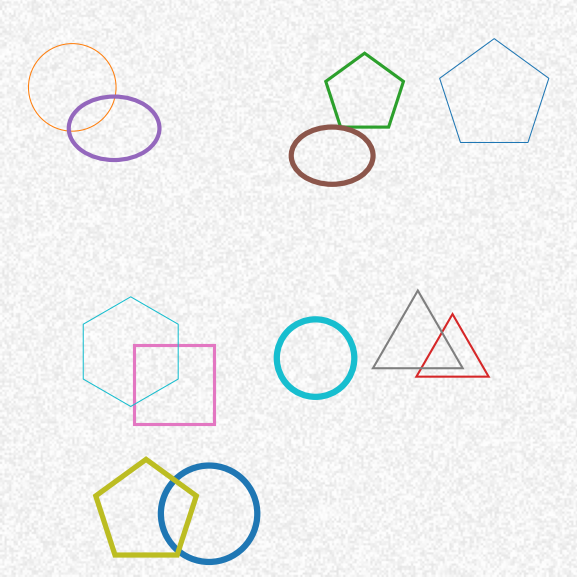[{"shape": "circle", "thickness": 3, "radius": 0.42, "center": [0.362, 0.11]}, {"shape": "pentagon", "thickness": 0.5, "radius": 0.5, "center": [0.856, 0.833]}, {"shape": "circle", "thickness": 0.5, "radius": 0.38, "center": [0.125, 0.848]}, {"shape": "pentagon", "thickness": 1.5, "radius": 0.35, "center": [0.631, 0.836]}, {"shape": "triangle", "thickness": 1, "radius": 0.36, "center": [0.784, 0.383]}, {"shape": "oval", "thickness": 2, "radius": 0.39, "center": [0.198, 0.777]}, {"shape": "oval", "thickness": 2.5, "radius": 0.35, "center": [0.575, 0.73]}, {"shape": "square", "thickness": 1.5, "radius": 0.34, "center": [0.301, 0.333]}, {"shape": "triangle", "thickness": 1, "radius": 0.45, "center": [0.724, 0.406]}, {"shape": "pentagon", "thickness": 2.5, "radius": 0.46, "center": [0.253, 0.112]}, {"shape": "hexagon", "thickness": 0.5, "radius": 0.47, "center": [0.226, 0.39]}, {"shape": "circle", "thickness": 3, "radius": 0.34, "center": [0.546, 0.379]}]